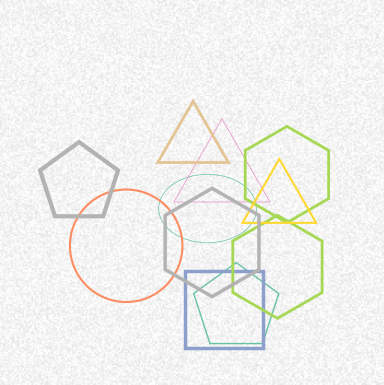[{"shape": "oval", "thickness": 0.5, "radius": 0.64, "center": [0.539, 0.458]}, {"shape": "pentagon", "thickness": 1, "radius": 0.58, "center": [0.614, 0.202]}, {"shape": "circle", "thickness": 1.5, "radius": 0.73, "center": [0.328, 0.362]}, {"shape": "square", "thickness": 2.5, "radius": 0.5, "center": [0.582, 0.195]}, {"shape": "triangle", "thickness": 0.5, "radius": 0.72, "center": [0.576, 0.547]}, {"shape": "hexagon", "thickness": 2, "radius": 0.63, "center": [0.745, 0.547]}, {"shape": "hexagon", "thickness": 2, "radius": 0.67, "center": [0.721, 0.307]}, {"shape": "triangle", "thickness": 1.5, "radius": 0.55, "center": [0.726, 0.476]}, {"shape": "triangle", "thickness": 2, "radius": 0.53, "center": [0.502, 0.631]}, {"shape": "hexagon", "thickness": 2.5, "radius": 0.7, "center": [0.551, 0.37]}, {"shape": "pentagon", "thickness": 3, "radius": 0.53, "center": [0.205, 0.524]}]